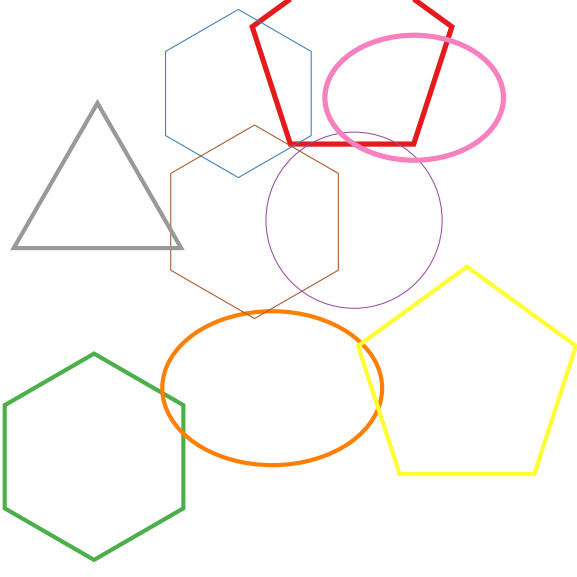[{"shape": "pentagon", "thickness": 2.5, "radius": 0.91, "center": [0.61, 0.897]}, {"shape": "hexagon", "thickness": 0.5, "radius": 0.73, "center": [0.413, 0.837]}, {"shape": "hexagon", "thickness": 2, "radius": 0.89, "center": [0.163, 0.208]}, {"shape": "circle", "thickness": 0.5, "radius": 0.76, "center": [0.613, 0.618]}, {"shape": "oval", "thickness": 2, "radius": 0.95, "center": [0.471, 0.327]}, {"shape": "pentagon", "thickness": 2, "radius": 0.99, "center": [0.809, 0.339]}, {"shape": "hexagon", "thickness": 0.5, "radius": 0.84, "center": [0.441, 0.615]}, {"shape": "oval", "thickness": 2.5, "radius": 0.77, "center": [0.717, 0.83]}, {"shape": "triangle", "thickness": 2, "radius": 0.84, "center": [0.169, 0.653]}]